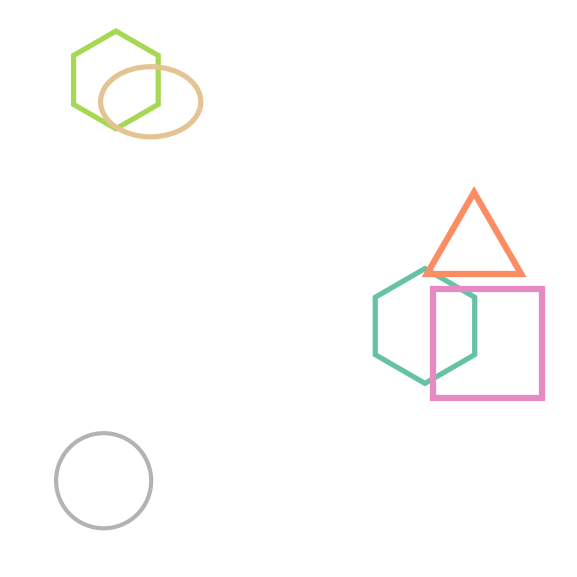[{"shape": "hexagon", "thickness": 2.5, "radius": 0.5, "center": [0.736, 0.435]}, {"shape": "triangle", "thickness": 3, "radius": 0.47, "center": [0.821, 0.572]}, {"shape": "square", "thickness": 3, "radius": 0.47, "center": [0.845, 0.404]}, {"shape": "hexagon", "thickness": 2.5, "radius": 0.42, "center": [0.201, 0.861]}, {"shape": "oval", "thickness": 2.5, "radius": 0.43, "center": [0.261, 0.823]}, {"shape": "circle", "thickness": 2, "radius": 0.41, "center": [0.179, 0.167]}]